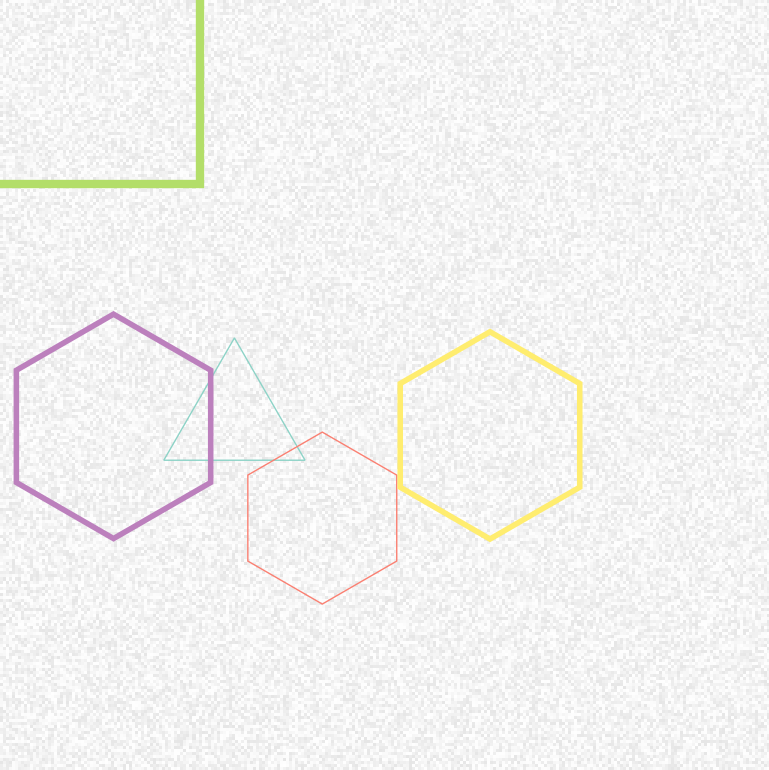[{"shape": "triangle", "thickness": 0.5, "radius": 0.53, "center": [0.304, 0.455]}, {"shape": "hexagon", "thickness": 0.5, "radius": 0.56, "center": [0.419, 0.327]}, {"shape": "square", "thickness": 3, "radius": 0.69, "center": [0.121, 0.9]}, {"shape": "hexagon", "thickness": 2, "radius": 0.73, "center": [0.147, 0.446]}, {"shape": "hexagon", "thickness": 2, "radius": 0.67, "center": [0.636, 0.435]}]